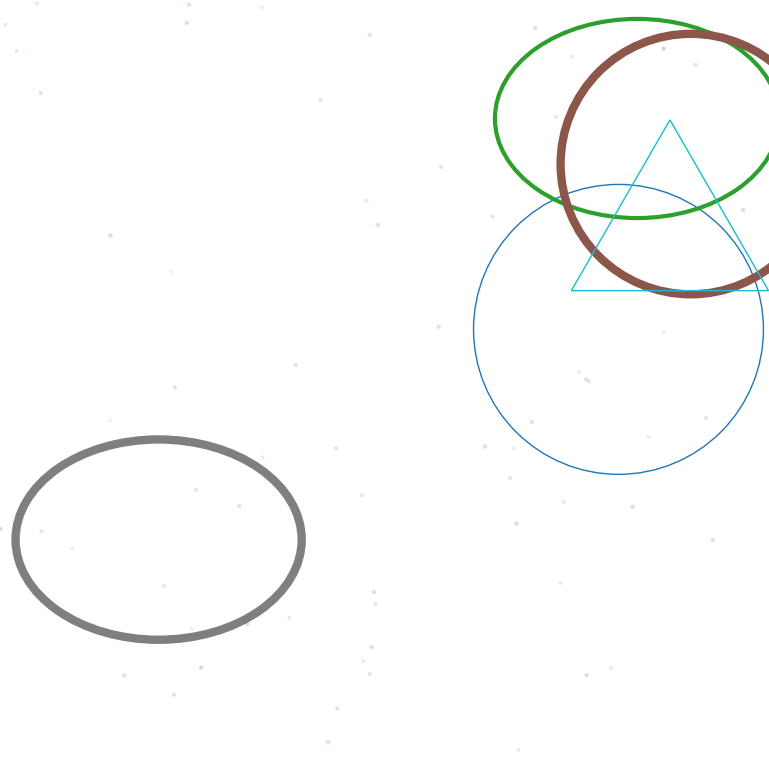[{"shape": "circle", "thickness": 0.5, "radius": 0.94, "center": [0.803, 0.572]}, {"shape": "oval", "thickness": 1.5, "radius": 0.92, "center": [0.827, 0.846]}, {"shape": "circle", "thickness": 3, "radius": 0.85, "center": [0.897, 0.787]}, {"shape": "oval", "thickness": 3, "radius": 0.93, "center": [0.206, 0.299]}, {"shape": "triangle", "thickness": 0.5, "radius": 0.74, "center": [0.87, 0.696]}]